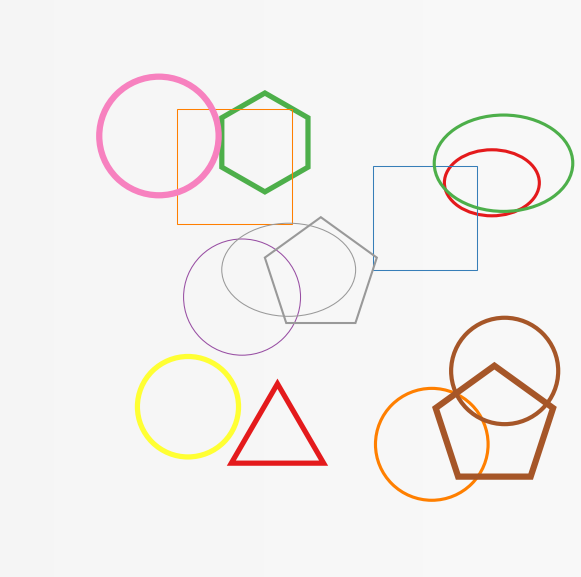[{"shape": "triangle", "thickness": 2.5, "radius": 0.46, "center": [0.477, 0.243]}, {"shape": "oval", "thickness": 1.5, "radius": 0.41, "center": [0.846, 0.683]}, {"shape": "square", "thickness": 0.5, "radius": 0.45, "center": [0.731, 0.621]}, {"shape": "hexagon", "thickness": 2.5, "radius": 0.43, "center": [0.456, 0.752]}, {"shape": "oval", "thickness": 1.5, "radius": 0.6, "center": [0.866, 0.716]}, {"shape": "circle", "thickness": 0.5, "radius": 0.5, "center": [0.416, 0.485]}, {"shape": "circle", "thickness": 1.5, "radius": 0.48, "center": [0.743, 0.23]}, {"shape": "square", "thickness": 0.5, "radius": 0.5, "center": [0.403, 0.712]}, {"shape": "circle", "thickness": 2.5, "radius": 0.43, "center": [0.323, 0.295]}, {"shape": "pentagon", "thickness": 3, "radius": 0.53, "center": [0.851, 0.26]}, {"shape": "circle", "thickness": 2, "radius": 0.46, "center": [0.868, 0.357]}, {"shape": "circle", "thickness": 3, "radius": 0.51, "center": [0.273, 0.764]}, {"shape": "oval", "thickness": 0.5, "radius": 0.58, "center": [0.497, 0.532]}, {"shape": "pentagon", "thickness": 1, "radius": 0.51, "center": [0.552, 0.522]}]